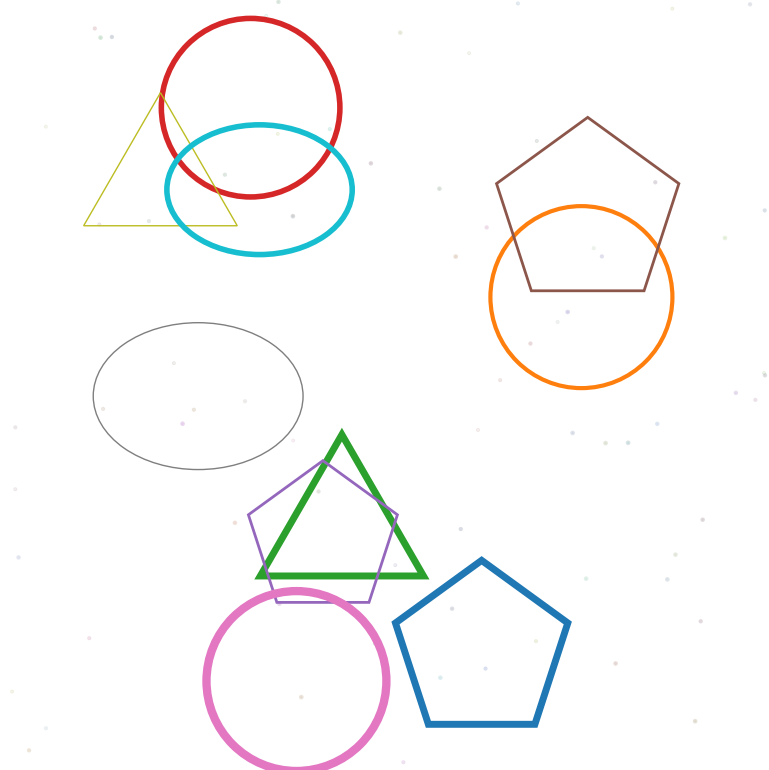[{"shape": "pentagon", "thickness": 2.5, "radius": 0.59, "center": [0.625, 0.155]}, {"shape": "circle", "thickness": 1.5, "radius": 0.59, "center": [0.755, 0.614]}, {"shape": "triangle", "thickness": 2.5, "radius": 0.61, "center": [0.444, 0.313]}, {"shape": "circle", "thickness": 2, "radius": 0.58, "center": [0.325, 0.86]}, {"shape": "pentagon", "thickness": 1, "radius": 0.51, "center": [0.419, 0.3]}, {"shape": "pentagon", "thickness": 1, "radius": 0.62, "center": [0.763, 0.723]}, {"shape": "circle", "thickness": 3, "radius": 0.58, "center": [0.385, 0.116]}, {"shape": "oval", "thickness": 0.5, "radius": 0.68, "center": [0.257, 0.486]}, {"shape": "triangle", "thickness": 0.5, "radius": 0.58, "center": [0.208, 0.764]}, {"shape": "oval", "thickness": 2, "radius": 0.6, "center": [0.337, 0.754]}]